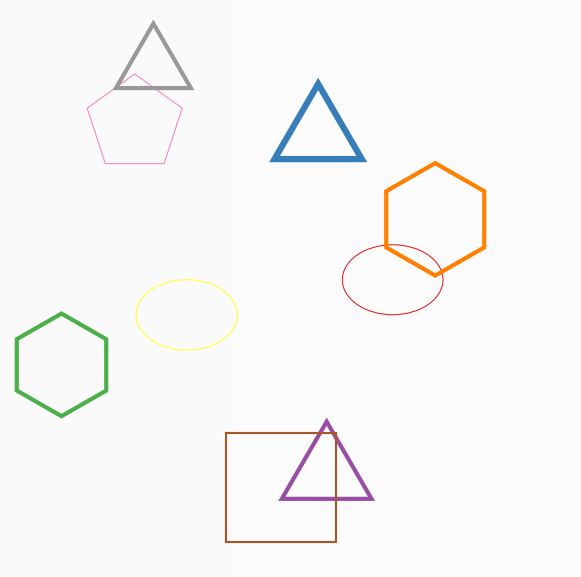[{"shape": "oval", "thickness": 0.5, "radius": 0.43, "center": [0.676, 0.515]}, {"shape": "triangle", "thickness": 3, "radius": 0.43, "center": [0.547, 0.767]}, {"shape": "hexagon", "thickness": 2, "radius": 0.44, "center": [0.106, 0.367]}, {"shape": "triangle", "thickness": 2, "radius": 0.45, "center": [0.562, 0.18]}, {"shape": "hexagon", "thickness": 2, "radius": 0.49, "center": [0.749, 0.619]}, {"shape": "oval", "thickness": 0.5, "radius": 0.44, "center": [0.321, 0.454]}, {"shape": "square", "thickness": 1, "radius": 0.47, "center": [0.484, 0.154]}, {"shape": "pentagon", "thickness": 0.5, "radius": 0.43, "center": [0.232, 0.785]}, {"shape": "triangle", "thickness": 2, "radius": 0.37, "center": [0.264, 0.884]}]